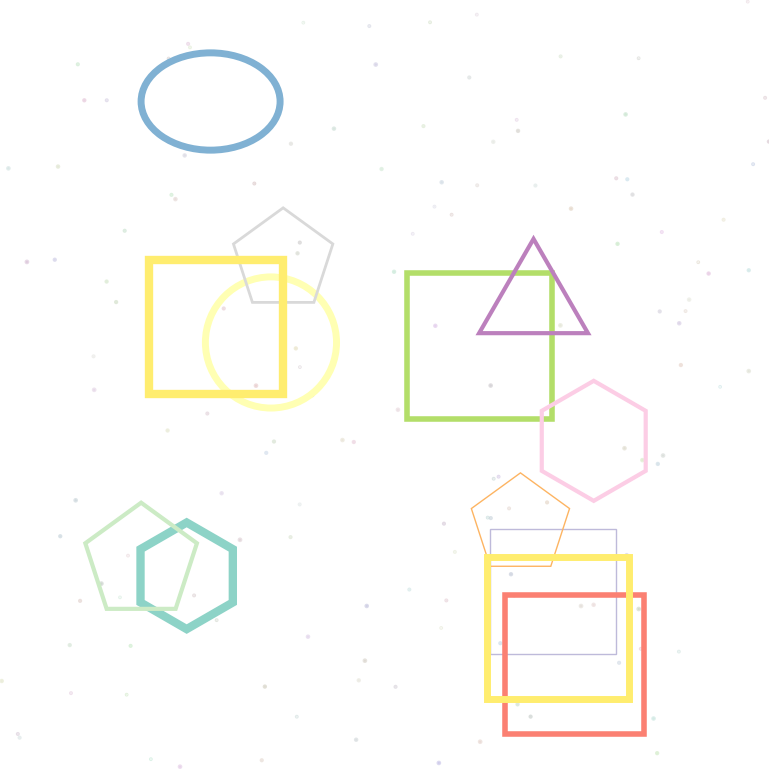[{"shape": "hexagon", "thickness": 3, "radius": 0.35, "center": [0.242, 0.252]}, {"shape": "circle", "thickness": 2.5, "radius": 0.43, "center": [0.352, 0.555]}, {"shape": "square", "thickness": 0.5, "radius": 0.41, "center": [0.718, 0.232]}, {"shape": "square", "thickness": 2, "radius": 0.45, "center": [0.746, 0.137]}, {"shape": "oval", "thickness": 2.5, "radius": 0.45, "center": [0.273, 0.868]}, {"shape": "pentagon", "thickness": 0.5, "radius": 0.34, "center": [0.676, 0.319]}, {"shape": "square", "thickness": 2, "radius": 0.47, "center": [0.623, 0.551]}, {"shape": "hexagon", "thickness": 1.5, "radius": 0.39, "center": [0.771, 0.427]}, {"shape": "pentagon", "thickness": 1, "radius": 0.34, "center": [0.368, 0.662]}, {"shape": "triangle", "thickness": 1.5, "radius": 0.41, "center": [0.693, 0.608]}, {"shape": "pentagon", "thickness": 1.5, "radius": 0.38, "center": [0.183, 0.271]}, {"shape": "square", "thickness": 2.5, "radius": 0.46, "center": [0.724, 0.185]}, {"shape": "square", "thickness": 3, "radius": 0.43, "center": [0.28, 0.575]}]